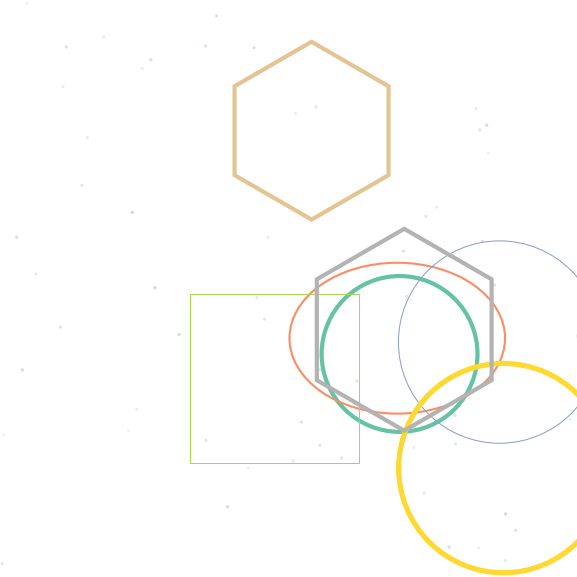[{"shape": "circle", "thickness": 2, "radius": 0.67, "center": [0.692, 0.386]}, {"shape": "oval", "thickness": 1, "radius": 0.93, "center": [0.688, 0.414]}, {"shape": "circle", "thickness": 0.5, "radius": 0.88, "center": [0.865, 0.407]}, {"shape": "square", "thickness": 0.5, "radius": 0.73, "center": [0.476, 0.344]}, {"shape": "circle", "thickness": 2.5, "radius": 0.91, "center": [0.872, 0.189]}, {"shape": "hexagon", "thickness": 2, "radius": 0.77, "center": [0.539, 0.773]}, {"shape": "hexagon", "thickness": 2, "radius": 0.87, "center": [0.7, 0.428]}]